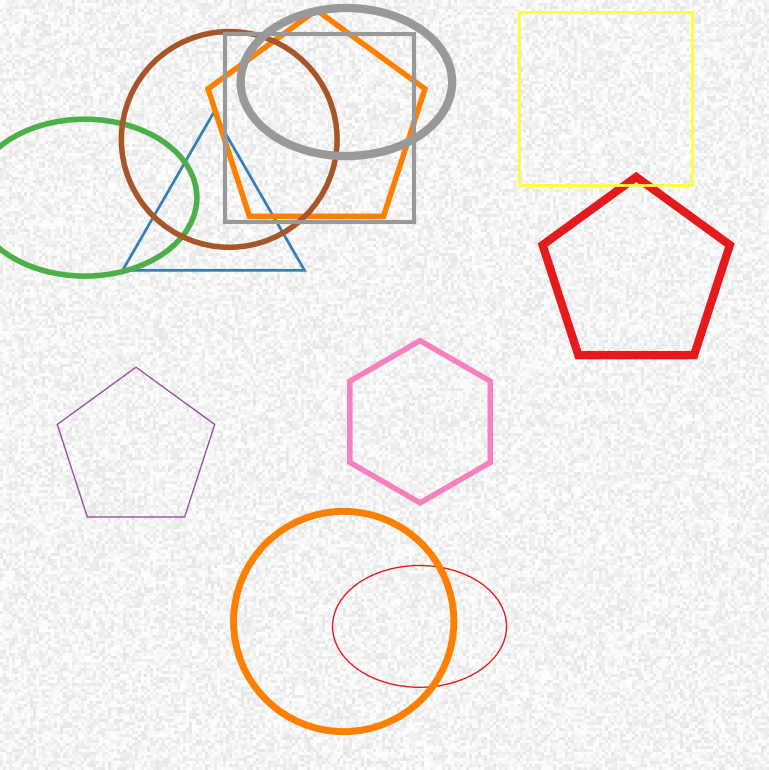[{"shape": "oval", "thickness": 0.5, "radius": 0.57, "center": [0.545, 0.186]}, {"shape": "pentagon", "thickness": 3, "radius": 0.64, "center": [0.826, 0.642]}, {"shape": "triangle", "thickness": 1, "radius": 0.68, "center": [0.277, 0.717]}, {"shape": "oval", "thickness": 2, "radius": 0.73, "center": [0.11, 0.743]}, {"shape": "pentagon", "thickness": 0.5, "radius": 0.54, "center": [0.177, 0.416]}, {"shape": "circle", "thickness": 2.5, "radius": 0.72, "center": [0.446, 0.193]}, {"shape": "pentagon", "thickness": 2, "radius": 0.74, "center": [0.411, 0.839]}, {"shape": "square", "thickness": 1, "radius": 0.56, "center": [0.786, 0.872]}, {"shape": "circle", "thickness": 2, "radius": 0.7, "center": [0.298, 0.819]}, {"shape": "hexagon", "thickness": 2, "radius": 0.53, "center": [0.546, 0.452]}, {"shape": "oval", "thickness": 3, "radius": 0.69, "center": [0.45, 0.893]}, {"shape": "square", "thickness": 1.5, "radius": 0.61, "center": [0.415, 0.833]}]